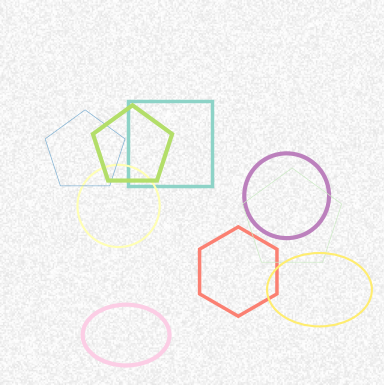[{"shape": "square", "thickness": 2.5, "radius": 0.55, "center": [0.442, 0.628]}, {"shape": "circle", "thickness": 1.5, "radius": 0.53, "center": [0.308, 0.465]}, {"shape": "hexagon", "thickness": 2.5, "radius": 0.58, "center": [0.619, 0.295]}, {"shape": "pentagon", "thickness": 0.5, "radius": 0.55, "center": [0.221, 0.606]}, {"shape": "pentagon", "thickness": 3, "radius": 0.54, "center": [0.344, 0.618]}, {"shape": "oval", "thickness": 3, "radius": 0.56, "center": [0.328, 0.13]}, {"shape": "circle", "thickness": 3, "radius": 0.55, "center": [0.745, 0.492]}, {"shape": "pentagon", "thickness": 0.5, "radius": 0.68, "center": [0.759, 0.428]}, {"shape": "oval", "thickness": 1.5, "radius": 0.68, "center": [0.83, 0.248]}]